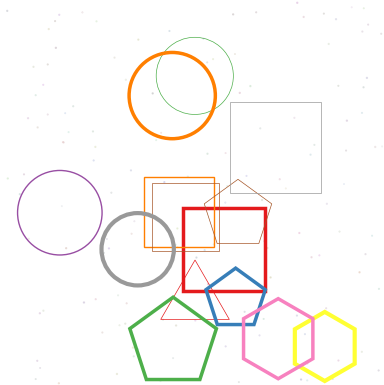[{"shape": "triangle", "thickness": 0.5, "radius": 0.51, "center": [0.507, 0.222]}, {"shape": "square", "thickness": 2.5, "radius": 0.53, "center": [0.582, 0.352]}, {"shape": "pentagon", "thickness": 2.5, "radius": 0.4, "center": [0.612, 0.223]}, {"shape": "pentagon", "thickness": 2.5, "radius": 0.59, "center": [0.45, 0.11]}, {"shape": "circle", "thickness": 0.5, "radius": 0.5, "center": [0.506, 0.803]}, {"shape": "circle", "thickness": 1, "radius": 0.55, "center": [0.155, 0.447]}, {"shape": "circle", "thickness": 2.5, "radius": 0.56, "center": [0.447, 0.752]}, {"shape": "square", "thickness": 1, "radius": 0.45, "center": [0.464, 0.45]}, {"shape": "hexagon", "thickness": 3, "radius": 0.45, "center": [0.844, 0.1]}, {"shape": "pentagon", "thickness": 0.5, "radius": 0.46, "center": [0.618, 0.442]}, {"shape": "square", "thickness": 0.5, "radius": 0.44, "center": [0.482, 0.436]}, {"shape": "hexagon", "thickness": 2.5, "radius": 0.52, "center": [0.723, 0.12]}, {"shape": "square", "thickness": 0.5, "radius": 0.59, "center": [0.716, 0.616]}, {"shape": "circle", "thickness": 3, "radius": 0.47, "center": [0.358, 0.353]}]